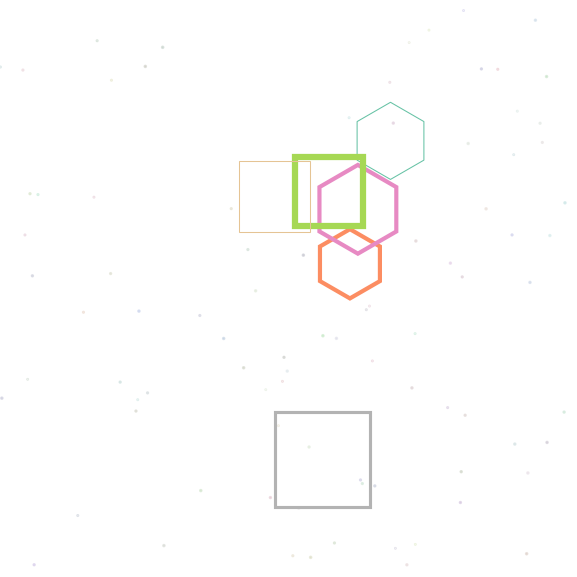[{"shape": "hexagon", "thickness": 0.5, "radius": 0.33, "center": [0.676, 0.755]}, {"shape": "hexagon", "thickness": 2, "radius": 0.3, "center": [0.606, 0.542]}, {"shape": "hexagon", "thickness": 2, "radius": 0.38, "center": [0.62, 0.637]}, {"shape": "square", "thickness": 3, "radius": 0.3, "center": [0.57, 0.668]}, {"shape": "square", "thickness": 0.5, "radius": 0.31, "center": [0.475, 0.659]}, {"shape": "square", "thickness": 1.5, "radius": 0.41, "center": [0.559, 0.203]}]